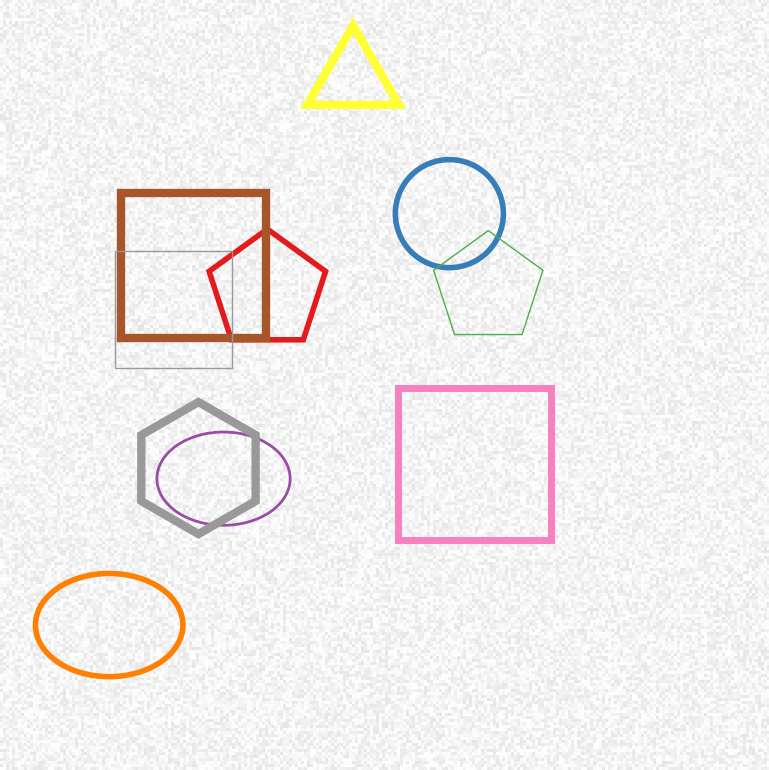[{"shape": "pentagon", "thickness": 2, "radius": 0.4, "center": [0.347, 0.623]}, {"shape": "circle", "thickness": 2, "radius": 0.35, "center": [0.584, 0.723]}, {"shape": "pentagon", "thickness": 0.5, "radius": 0.37, "center": [0.634, 0.626]}, {"shape": "oval", "thickness": 1, "radius": 0.43, "center": [0.29, 0.378]}, {"shape": "oval", "thickness": 2, "radius": 0.48, "center": [0.142, 0.188]}, {"shape": "triangle", "thickness": 3, "radius": 0.34, "center": [0.459, 0.898]}, {"shape": "square", "thickness": 3, "radius": 0.47, "center": [0.252, 0.655]}, {"shape": "square", "thickness": 2.5, "radius": 0.5, "center": [0.616, 0.397]}, {"shape": "square", "thickness": 0.5, "radius": 0.38, "center": [0.225, 0.598]}, {"shape": "hexagon", "thickness": 3, "radius": 0.43, "center": [0.258, 0.392]}]